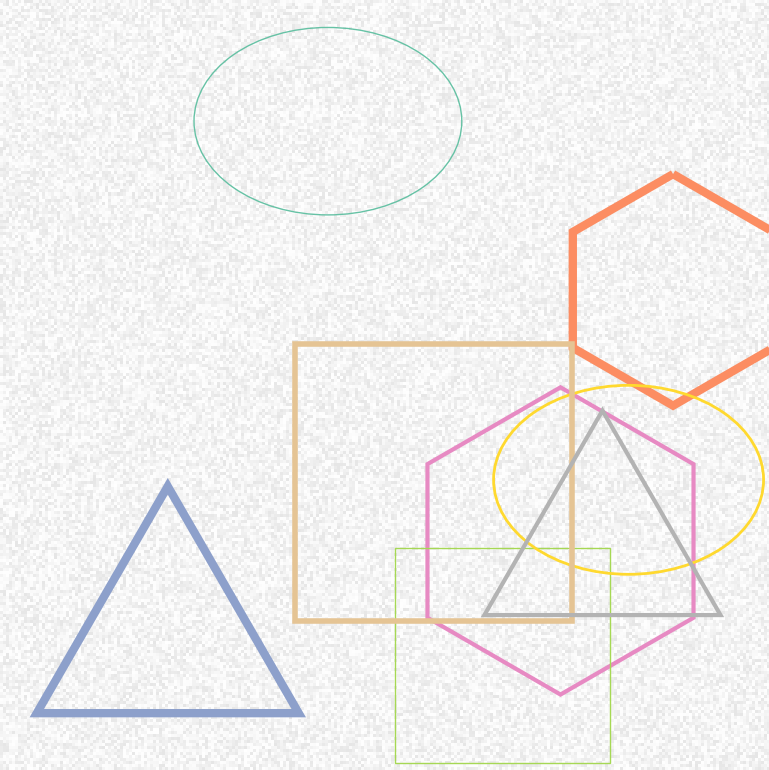[{"shape": "oval", "thickness": 0.5, "radius": 0.87, "center": [0.426, 0.843]}, {"shape": "hexagon", "thickness": 3, "radius": 0.75, "center": [0.874, 0.624]}, {"shape": "triangle", "thickness": 3, "radius": 0.98, "center": [0.218, 0.172]}, {"shape": "hexagon", "thickness": 1.5, "radius": 1.0, "center": [0.728, 0.297]}, {"shape": "square", "thickness": 0.5, "radius": 0.7, "center": [0.652, 0.148]}, {"shape": "oval", "thickness": 1, "radius": 0.88, "center": [0.816, 0.377]}, {"shape": "square", "thickness": 2, "radius": 0.9, "center": [0.562, 0.374]}, {"shape": "triangle", "thickness": 1.5, "radius": 0.89, "center": [0.782, 0.29]}]